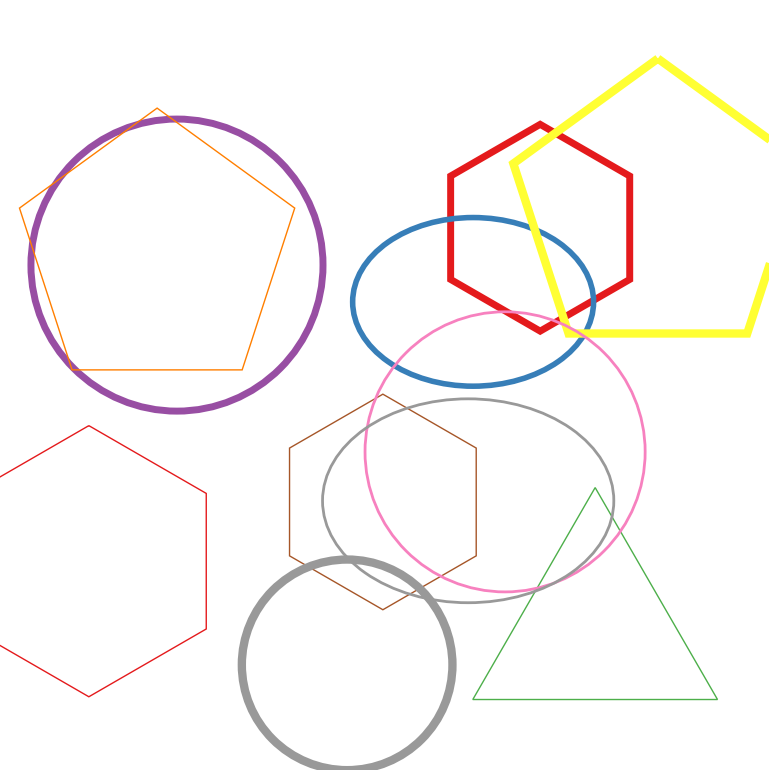[{"shape": "hexagon", "thickness": 2.5, "radius": 0.67, "center": [0.702, 0.704]}, {"shape": "hexagon", "thickness": 0.5, "radius": 0.88, "center": [0.115, 0.271]}, {"shape": "oval", "thickness": 2, "radius": 0.78, "center": [0.614, 0.608]}, {"shape": "triangle", "thickness": 0.5, "radius": 0.92, "center": [0.773, 0.183]}, {"shape": "circle", "thickness": 2.5, "radius": 0.95, "center": [0.23, 0.656]}, {"shape": "pentagon", "thickness": 0.5, "radius": 0.94, "center": [0.204, 0.672]}, {"shape": "pentagon", "thickness": 3, "radius": 0.99, "center": [0.854, 0.727]}, {"shape": "hexagon", "thickness": 0.5, "radius": 0.7, "center": [0.497, 0.348]}, {"shape": "circle", "thickness": 1, "radius": 0.91, "center": [0.656, 0.413]}, {"shape": "circle", "thickness": 3, "radius": 0.68, "center": [0.451, 0.137]}, {"shape": "oval", "thickness": 1, "radius": 0.95, "center": [0.608, 0.35]}]